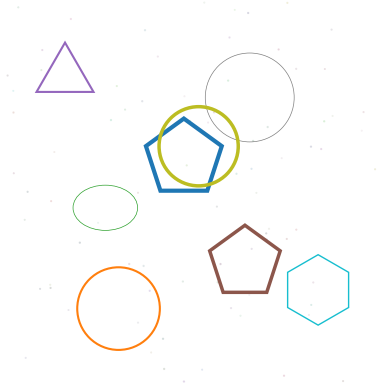[{"shape": "pentagon", "thickness": 3, "radius": 0.52, "center": [0.478, 0.588]}, {"shape": "circle", "thickness": 1.5, "radius": 0.54, "center": [0.308, 0.198]}, {"shape": "oval", "thickness": 0.5, "radius": 0.42, "center": [0.274, 0.46]}, {"shape": "triangle", "thickness": 1.5, "radius": 0.43, "center": [0.169, 0.804]}, {"shape": "pentagon", "thickness": 2.5, "radius": 0.48, "center": [0.636, 0.319]}, {"shape": "circle", "thickness": 0.5, "radius": 0.58, "center": [0.649, 0.747]}, {"shape": "circle", "thickness": 2.5, "radius": 0.51, "center": [0.516, 0.62]}, {"shape": "hexagon", "thickness": 1, "radius": 0.46, "center": [0.826, 0.247]}]